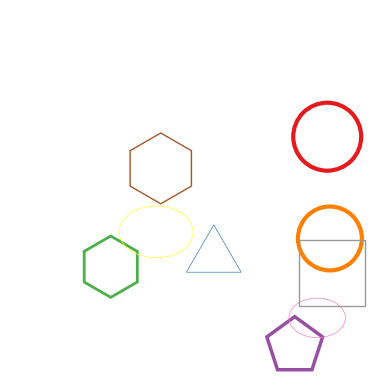[{"shape": "circle", "thickness": 3, "radius": 0.44, "center": [0.85, 0.645]}, {"shape": "triangle", "thickness": 0.5, "radius": 0.41, "center": [0.555, 0.334]}, {"shape": "hexagon", "thickness": 2, "radius": 0.4, "center": [0.288, 0.307]}, {"shape": "pentagon", "thickness": 2.5, "radius": 0.38, "center": [0.766, 0.101]}, {"shape": "circle", "thickness": 3, "radius": 0.41, "center": [0.857, 0.381]}, {"shape": "oval", "thickness": 0.5, "radius": 0.48, "center": [0.405, 0.398]}, {"shape": "hexagon", "thickness": 1, "radius": 0.46, "center": [0.418, 0.563]}, {"shape": "oval", "thickness": 0.5, "radius": 0.37, "center": [0.824, 0.174]}, {"shape": "square", "thickness": 1, "radius": 0.43, "center": [0.863, 0.29]}]